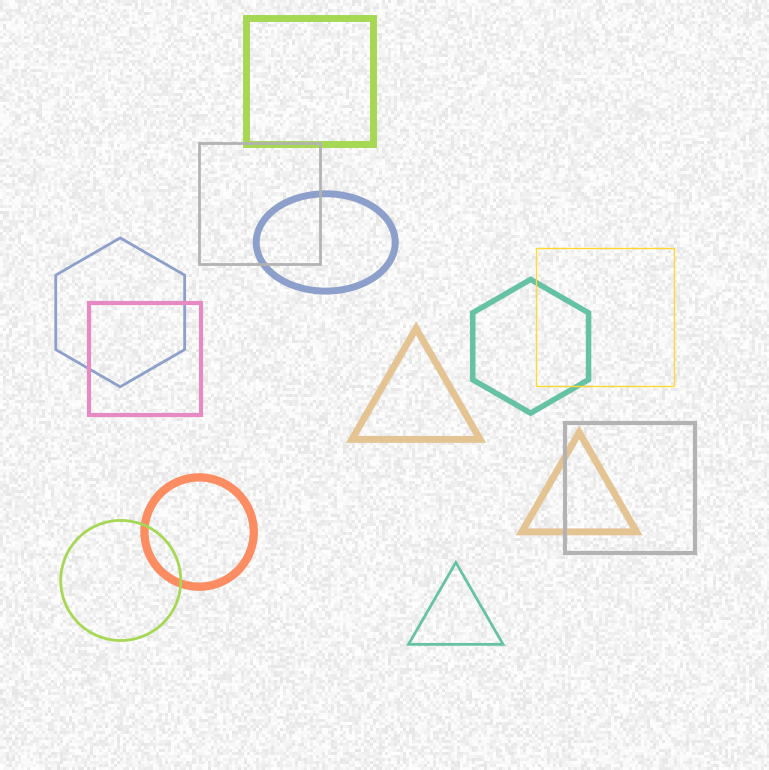[{"shape": "triangle", "thickness": 1, "radius": 0.35, "center": [0.592, 0.199]}, {"shape": "hexagon", "thickness": 2, "radius": 0.43, "center": [0.689, 0.55]}, {"shape": "circle", "thickness": 3, "radius": 0.35, "center": [0.259, 0.309]}, {"shape": "oval", "thickness": 2.5, "radius": 0.45, "center": [0.423, 0.685]}, {"shape": "hexagon", "thickness": 1, "radius": 0.48, "center": [0.156, 0.594]}, {"shape": "square", "thickness": 1.5, "radius": 0.36, "center": [0.189, 0.534]}, {"shape": "square", "thickness": 2.5, "radius": 0.41, "center": [0.402, 0.895]}, {"shape": "circle", "thickness": 1, "radius": 0.39, "center": [0.157, 0.246]}, {"shape": "square", "thickness": 0.5, "radius": 0.45, "center": [0.786, 0.589]}, {"shape": "triangle", "thickness": 2.5, "radius": 0.48, "center": [0.54, 0.477]}, {"shape": "triangle", "thickness": 2.5, "radius": 0.43, "center": [0.752, 0.352]}, {"shape": "square", "thickness": 1.5, "radius": 0.42, "center": [0.818, 0.366]}, {"shape": "square", "thickness": 1, "radius": 0.39, "center": [0.336, 0.736]}]